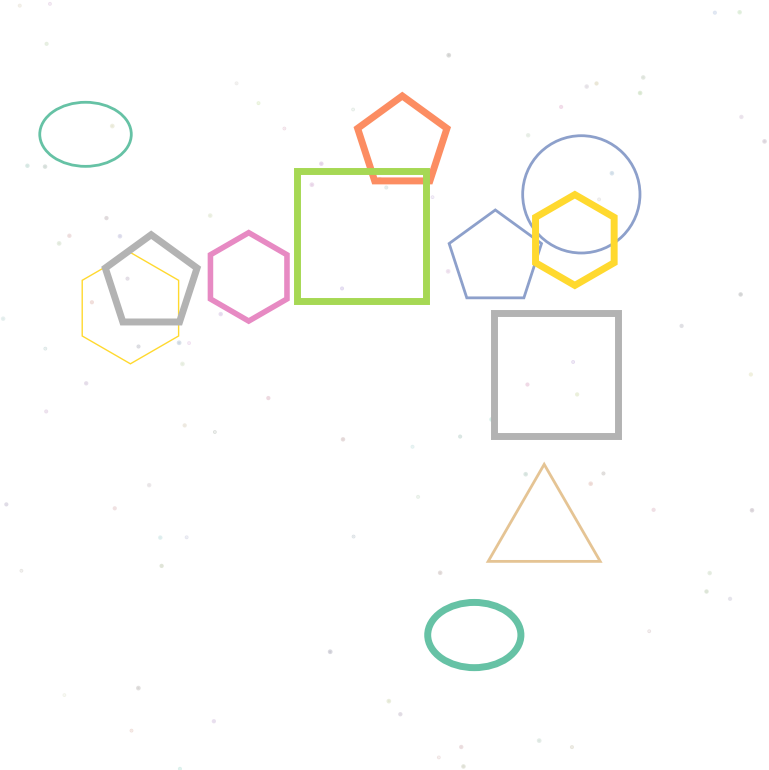[{"shape": "oval", "thickness": 2.5, "radius": 0.3, "center": [0.616, 0.175]}, {"shape": "oval", "thickness": 1, "radius": 0.3, "center": [0.111, 0.826]}, {"shape": "pentagon", "thickness": 2.5, "radius": 0.3, "center": [0.522, 0.814]}, {"shape": "pentagon", "thickness": 1, "radius": 0.32, "center": [0.643, 0.664]}, {"shape": "circle", "thickness": 1, "radius": 0.38, "center": [0.755, 0.748]}, {"shape": "hexagon", "thickness": 2, "radius": 0.29, "center": [0.323, 0.64]}, {"shape": "square", "thickness": 2.5, "radius": 0.42, "center": [0.47, 0.693]}, {"shape": "hexagon", "thickness": 0.5, "radius": 0.36, "center": [0.169, 0.6]}, {"shape": "hexagon", "thickness": 2.5, "radius": 0.29, "center": [0.747, 0.688]}, {"shape": "triangle", "thickness": 1, "radius": 0.42, "center": [0.707, 0.313]}, {"shape": "pentagon", "thickness": 2.5, "radius": 0.31, "center": [0.196, 0.633]}, {"shape": "square", "thickness": 2.5, "radius": 0.4, "center": [0.722, 0.514]}]